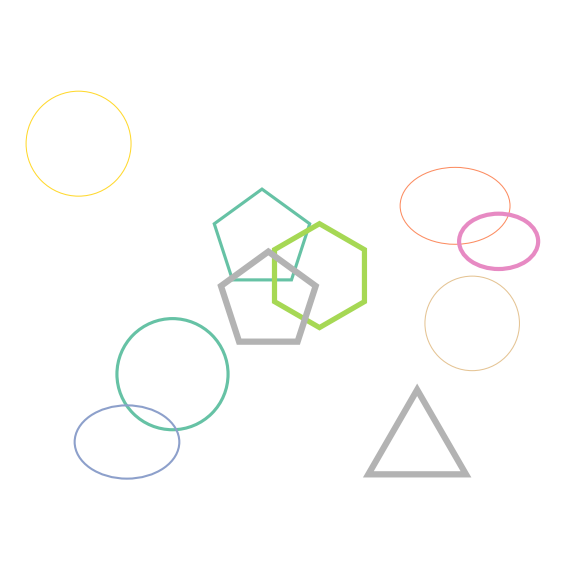[{"shape": "circle", "thickness": 1.5, "radius": 0.48, "center": [0.299, 0.351]}, {"shape": "pentagon", "thickness": 1.5, "radius": 0.43, "center": [0.454, 0.585]}, {"shape": "oval", "thickness": 0.5, "radius": 0.48, "center": [0.788, 0.643]}, {"shape": "oval", "thickness": 1, "radius": 0.45, "center": [0.22, 0.234]}, {"shape": "oval", "thickness": 2, "radius": 0.34, "center": [0.863, 0.581]}, {"shape": "hexagon", "thickness": 2.5, "radius": 0.45, "center": [0.553, 0.522]}, {"shape": "circle", "thickness": 0.5, "radius": 0.45, "center": [0.136, 0.75]}, {"shape": "circle", "thickness": 0.5, "radius": 0.41, "center": [0.818, 0.439]}, {"shape": "triangle", "thickness": 3, "radius": 0.49, "center": [0.722, 0.227]}, {"shape": "pentagon", "thickness": 3, "radius": 0.43, "center": [0.465, 0.477]}]